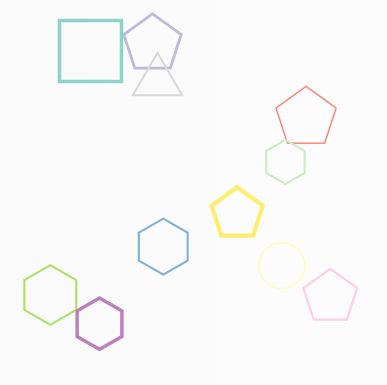[{"shape": "square", "thickness": 2.5, "radius": 0.4, "center": [0.232, 0.869]}, {"shape": "circle", "thickness": 1, "radius": 0.3, "center": [0.727, 0.31]}, {"shape": "pentagon", "thickness": 2, "radius": 0.39, "center": [0.394, 0.886]}, {"shape": "pentagon", "thickness": 1, "radius": 0.41, "center": [0.79, 0.694]}, {"shape": "hexagon", "thickness": 1.5, "radius": 0.36, "center": [0.421, 0.359]}, {"shape": "hexagon", "thickness": 1.5, "radius": 0.39, "center": [0.13, 0.234]}, {"shape": "pentagon", "thickness": 1.5, "radius": 0.36, "center": [0.852, 0.229]}, {"shape": "triangle", "thickness": 1.5, "radius": 0.37, "center": [0.406, 0.789]}, {"shape": "hexagon", "thickness": 2.5, "radius": 0.33, "center": [0.257, 0.159]}, {"shape": "hexagon", "thickness": 1.5, "radius": 0.29, "center": [0.737, 0.579]}, {"shape": "pentagon", "thickness": 3, "radius": 0.35, "center": [0.612, 0.444]}]